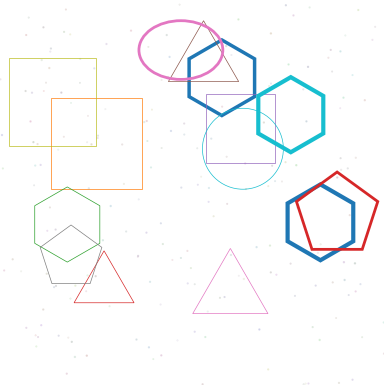[{"shape": "hexagon", "thickness": 2.5, "radius": 0.49, "center": [0.576, 0.798]}, {"shape": "hexagon", "thickness": 3, "radius": 0.49, "center": [0.832, 0.423]}, {"shape": "square", "thickness": 0.5, "radius": 0.59, "center": [0.251, 0.628]}, {"shape": "hexagon", "thickness": 0.5, "radius": 0.49, "center": [0.175, 0.417]}, {"shape": "pentagon", "thickness": 2, "radius": 0.56, "center": [0.876, 0.442]}, {"shape": "triangle", "thickness": 0.5, "radius": 0.45, "center": [0.27, 0.259]}, {"shape": "square", "thickness": 0.5, "radius": 0.45, "center": [0.626, 0.667]}, {"shape": "triangle", "thickness": 0.5, "radius": 0.53, "center": [0.529, 0.841]}, {"shape": "triangle", "thickness": 0.5, "radius": 0.56, "center": [0.598, 0.242]}, {"shape": "oval", "thickness": 2, "radius": 0.54, "center": [0.47, 0.87]}, {"shape": "pentagon", "thickness": 0.5, "radius": 0.42, "center": [0.185, 0.331]}, {"shape": "square", "thickness": 0.5, "radius": 0.57, "center": [0.136, 0.735]}, {"shape": "circle", "thickness": 0.5, "radius": 0.53, "center": [0.631, 0.614]}, {"shape": "hexagon", "thickness": 3, "radius": 0.49, "center": [0.755, 0.702]}]